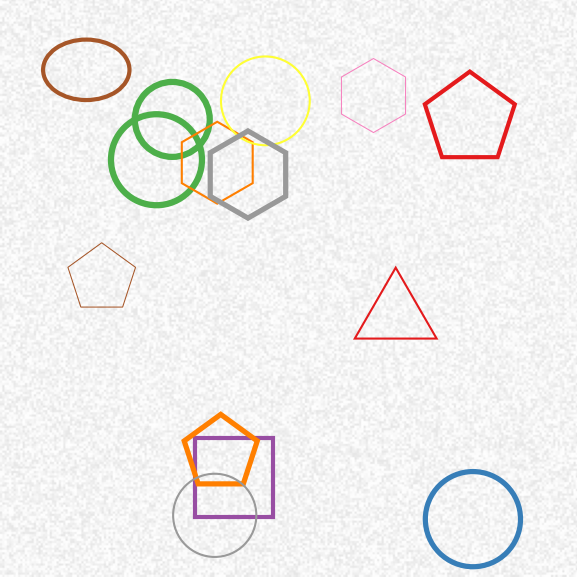[{"shape": "triangle", "thickness": 1, "radius": 0.41, "center": [0.685, 0.454]}, {"shape": "pentagon", "thickness": 2, "radius": 0.41, "center": [0.814, 0.793]}, {"shape": "circle", "thickness": 2.5, "radius": 0.41, "center": [0.819, 0.1]}, {"shape": "circle", "thickness": 3, "radius": 0.39, "center": [0.271, 0.723]}, {"shape": "circle", "thickness": 3, "radius": 0.32, "center": [0.298, 0.792]}, {"shape": "square", "thickness": 2, "radius": 0.34, "center": [0.405, 0.172]}, {"shape": "hexagon", "thickness": 1, "radius": 0.35, "center": [0.376, 0.717]}, {"shape": "pentagon", "thickness": 2.5, "radius": 0.33, "center": [0.382, 0.215]}, {"shape": "circle", "thickness": 1, "radius": 0.38, "center": [0.46, 0.825]}, {"shape": "pentagon", "thickness": 0.5, "radius": 0.31, "center": [0.176, 0.517]}, {"shape": "oval", "thickness": 2, "radius": 0.37, "center": [0.149, 0.878]}, {"shape": "hexagon", "thickness": 0.5, "radius": 0.32, "center": [0.647, 0.834]}, {"shape": "hexagon", "thickness": 2.5, "radius": 0.38, "center": [0.429, 0.697]}, {"shape": "circle", "thickness": 1, "radius": 0.36, "center": [0.372, 0.107]}]